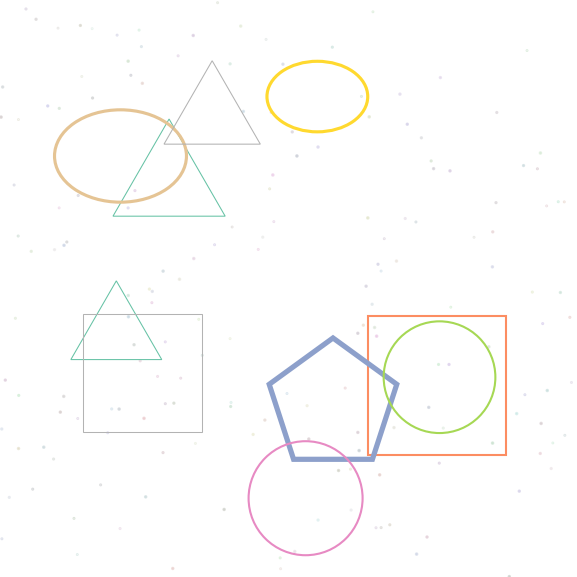[{"shape": "triangle", "thickness": 0.5, "radius": 0.45, "center": [0.201, 0.422]}, {"shape": "triangle", "thickness": 0.5, "radius": 0.56, "center": [0.293, 0.681]}, {"shape": "square", "thickness": 1, "radius": 0.6, "center": [0.756, 0.332]}, {"shape": "pentagon", "thickness": 2.5, "radius": 0.58, "center": [0.577, 0.298]}, {"shape": "circle", "thickness": 1, "radius": 0.49, "center": [0.529, 0.136]}, {"shape": "circle", "thickness": 1, "radius": 0.48, "center": [0.761, 0.346]}, {"shape": "oval", "thickness": 1.5, "radius": 0.44, "center": [0.55, 0.832]}, {"shape": "oval", "thickness": 1.5, "radius": 0.57, "center": [0.209, 0.729]}, {"shape": "triangle", "thickness": 0.5, "radius": 0.48, "center": [0.367, 0.798]}, {"shape": "square", "thickness": 0.5, "radius": 0.51, "center": [0.247, 0.353]}]